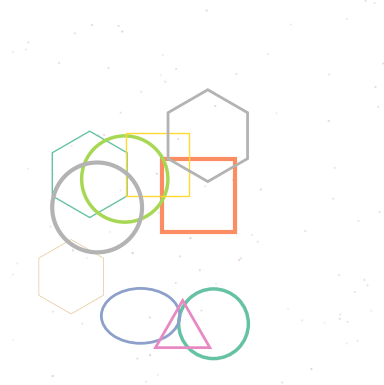[{"shape": "circle", "thickness": 2.5, "radius": 0.45, "center": [0.555, 0.159]}, {"shape": "hexagon", "thickness": 1, "radius": 0.56, "center": [0.233, 0.547]}, {"shape": "square", "thickness": 3, "radius": 0.47, "center": [0.515, 0.493]}, {"shape": "oval", "thickness": 2, "radius": 0.51, "center": [0.365, 0.18]}, {"shape": "triangle", "thickness": 2, "radius": 0.41, "center": [0.474, 0.138]}, {"shape": "circle", "thickness": 2.5, "radius": 0.56, "center": [0.324, 0.535]}, {"shape": "square", "thickness": 1, "radius": 0.41, "center": [0.409, 0.573]}, {"shape": "hexagon", "thickness": 0.5, "radius": 0.48, "center": [0.185, 0.281]}, {"shape": "circle", "thickness": 3, "radius": 0.58, "center": [0.252, 0.461]}, {"shape": "hexagon", "thickness": 2, "radius": 0.6, "center": [0.54, 0.648]}]